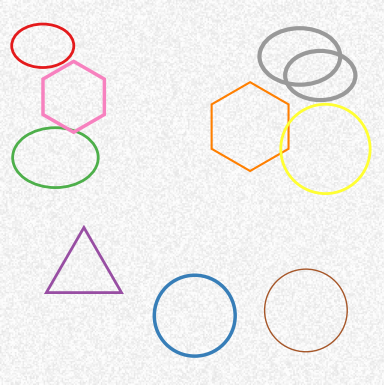[{"shape": "oval", "thickness": 2, "radius": 0.4, "center": [0.111, 0.881]}, {"shape": "circle", "thickness": 2.5, "radius": 0.53, "center": [0.506, 0.18]}, {"shape": "oval", "thickness": 2, "radius": 0.56, "center": [0.144, 0.591]}, {"shape": "triangle", "thickness": 2, "radius": 0.56, "center": [0.218, 0.296]}, {"shape": "hexagon", "thickness": 1.5, "radius": 0.58, "center": [0.65, 0.671]}, {"shape": "circle", "thickness": 2, "radius": 0.58, "center": [0.845, 0.613]}, {"shape": "circle", "thickness": 1, "radius": 0.54, "center": [0.795, 0.194]}, {"shape": "hexagon", "thickness": 2.5, "radius": 0.46, "center": [0.191, 0.749]}, {"shape": "oval", "thickness": 3, "radius": 0.52, "center": [0.779, 0.853]}, {"shape": "oval", "thickness": 3, "radius": 0.46, "center": [0.832, 0.804]}]